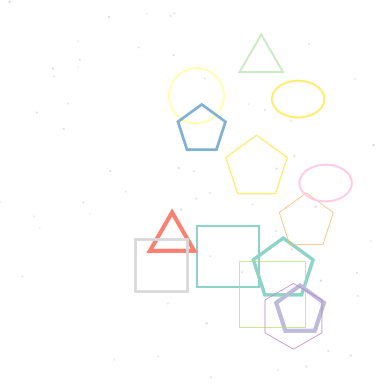[{"shape": "square", "thickness": 1.5, "radius": 0.4, "center": [0.592, 0.334]}, {"shape": "pentagon", "thickness": 2.5, "radius": 0.41, "center": [0.736, 0.3]}, {"shape": "circle", "thickness": 1.5, "radius": 0.36, "center": [0.51, 0.751]}, {"shape": "pentagon", "thickness": 3, "radius": 0.33, "center": [0.779, 0.193]}, {"shape": "triangle", "thickness": 3, "radius": 0.33, "center": [0.447, 0.382]}, {"shape": "pentagon", "thickness": 2, "radius": 0.32, "center": [0.524, 0.664]}, {"shape": "pentagon", "thickness": 0.5, "radius": 0.37, "center": [0.796, 0.425]}, {"shape": "square", "thickness": 0.5, "radius": 0.43, "center": [0.706, 0.236]}, {"shape": "oval", "thickness": 1.5, "radius": 0.34, "center": [0.846, 0.525]}, {"shape": "square", "thickness": 2, "radius": 0.33, "center": [0.418, 0.312]}, {"shape": "hexagon", "thickness": 0.5, "radius": 0.43, "center": [0.762, 0.178]}, {"shape": "triangle", "thickness": 1.5, "radius": 0.33, "center": [0.679, 0.845]}, {"shape": "oval", "thickness": 1.5, "radius": 0.34, "center": [0.774, 0.743]}, {"shape": "pentagon", "thickness": 1, "radius": 0.42, "center": [0.666, 0.565]}]